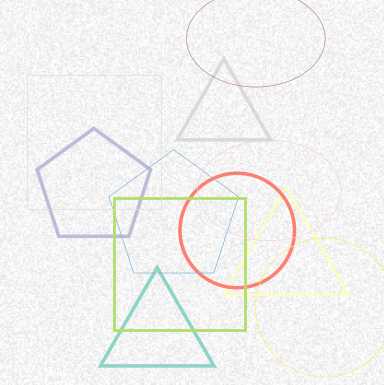[{"shape": "triangle", "thickness": 2.5, "radius": 0.85, "center": [0.408, 0.135]}, {"shape": "triangle", "thickness": 1.5, "radius": 0.94, "center": [0.743, 0.328]}, {"shape": "pentagon", "thickness": 2.5, "radius": 0.77, "center": [0.244, 0.512]}, {"shape": "circle", "thickness": 2.5, "radius": 0.74, "center": [0.616, 0.401]}, {"shape": "pentagon", "thickness": 0.5, "radius": 0.89, "center": [0.451, 0.434]}, {"shape": "square", "thickness": 2, "radius": 0.86, "center": [0.466, 0.314]}, {"shape": "oval", "thickness": 0.5, "radius": 0.93, "center": [0.7, 0.506]}, {"shape": "triangle", "thickness": 2.5, "radius": 0.7, "center": [0.581, 0.707]}, {"shape": "oval", "thickness": 0.5, "radius": 0.9, "center": [0.664, 0.9]}, {"shape": "square", "thickness": 0.5, "radius": 0.87, "center": [0.244, 0.631]}, {"shape": "circle", "thickness": 0.5, "radius": 0.9, "center": [0.844, 0.201]}]